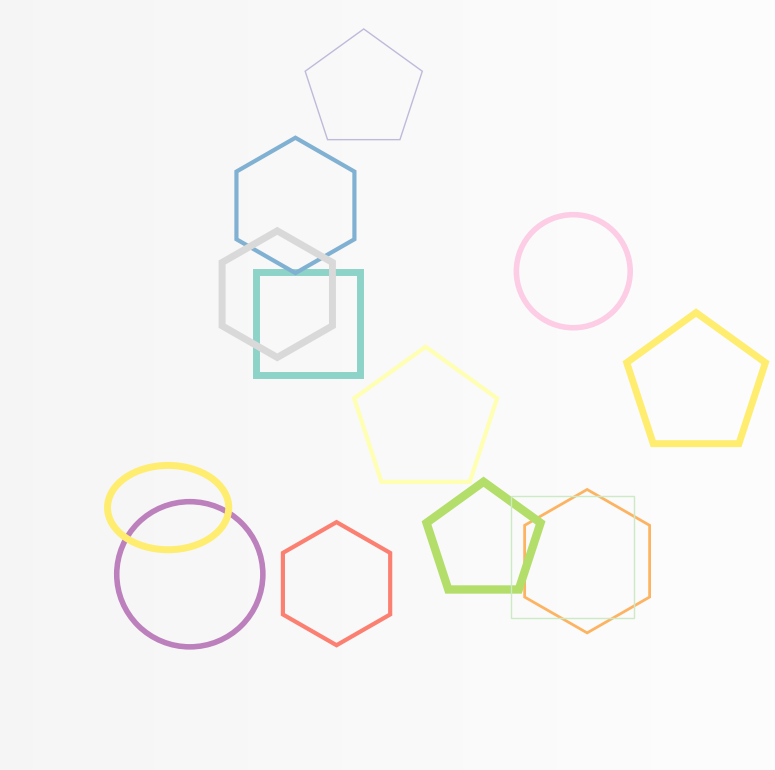[{"shape": "square", "thickness": 2.5, "radius": 0.33, "center": [0.397, 0.58]}, {"shape": "pentagon", "thickness": 1.5, "radius": 0.48, "center": [0.549, 0.453]}, {"shape": "pentagon", "thickness": 0.5, "radius": 0.4, "center": [0.469, 0.883]}, {"shape": "hexagon", "thickness": 1.5, "radius": 0.4, "center": [0.434, 0.242]}, {"shape": "hexagon", "thickness": 1.5, "radius": 0.44, "center": [0.381, 0.733]}, {"shape": "hexagon", "thickness": 1, "radius": 0.47, "center": [0.758, 0.271]}, {"shape": "pentagon", "thickness": 3, "radius": 0.39, "center": [0.624, 0.297]}, {"shape": "circle", "thickness": 2, "radius": 0.37, "center": [0.74, 0.648]}, {"shape": "hexagon", "thickness": 2.5, "radius": 0.41, "center": [0.358, 0.618]}, {"shape": "circle", "thickness": 2, "radius": 0.47, "center": [0.245, 0.254]}, {"shape": "square", "thickness": 0.5, "radius": 0.39, "center": [0.739, 0.277]}, {"shape": "oval", "thickness": 2.5, "radius": 0.39, "center": [0.217, 0.341]}, {"shape": "pentagon", "thickness": 2.5, "radius": 0.47, "center": [0.898, 0.5]}]